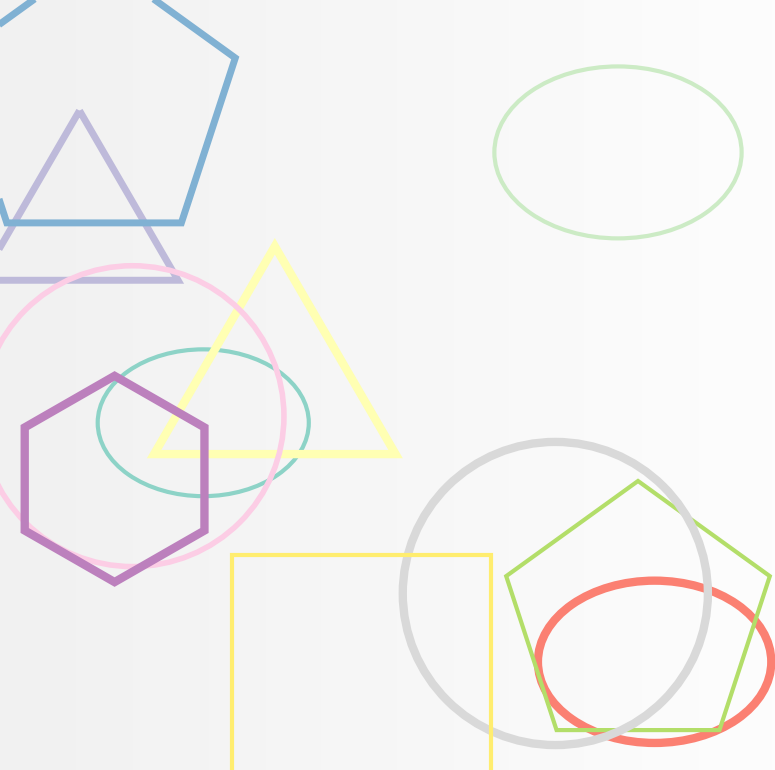[{"shape": "oval", "thickness": 1.5, "radius": 0.68, "center": [0.262, 0.451]}, {"shape": "triangle", "thickness": 3, "radius": 0.9, "center": [0.355, 0.5]}, {"shape": "triangle", "thickness": 2.5, "radius": 0.73, "center": [0.103, 0.709]}, {"shape": "oval", "thickness": 3, "radius": 0.75, "center": [0.845, 0.141]}, {"shape": "pentagon", "thickness": 2.5, "radius": 0.96, "center": [0.121, 0.866]}, {"shape": "pentagon", "thickness": 1.5, "radius": 0.89, "center": [0.823, 0.197]}, {"shape": "circle", "thickness": 2, "radius": 0.98, "center": [0.171, 0.46]}, {"shape": "circle", "thickness": 3, "radius": 0.98, "center": [0.717, 0.229]}, {"shape": "hexagon", "thickness": 3, "radius": 0.67, "center": [0.148, 0.378]}, {"shape": "oval", "thickness": 1.5, "radius": 0.8, "center": [0.797, 0.802]}, {"shape": "square", "thickness": 1.5, "radius": 0.83, "center": [0.467, 0.112]}]